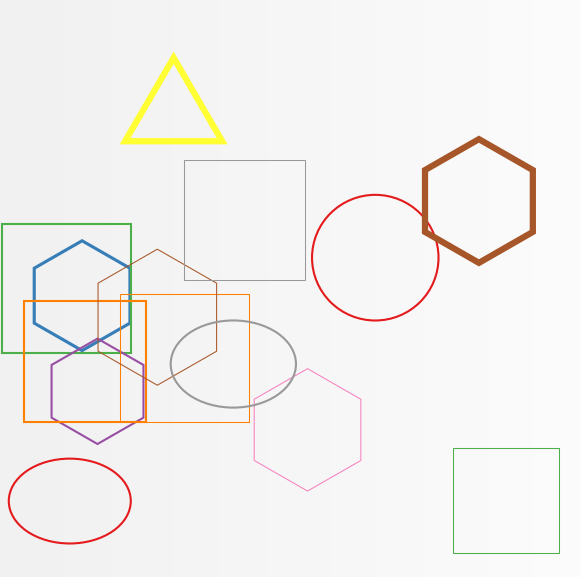[{"shape": "circle", "thickness": 1, "radius": 0.54, "center": [0.646, 0.553]}, {"shape": "oval", "thickness": 1, "radius": 0.52, "center": [0.12, 0.131]}, {"shape": "hexagon", "thickness": 1.5, "radius": 0.48, "center": [0.141, 0.487]}, {"shape": "square", "thickness": 0.5, "radius": 0.46, "center": [0.87, 0.132]}, {"shape": "square", "thickness": 1, "radius": 0.56, "center": [0.115, 0.5]}, {"shape": "hexagon", "thickness": 1, "radius": 0.46, "center": [0.168, 0.322]}, {"shape": "square", "thickness": 1, "radius": 0.53, "center": [0.146, 0.373]}, {"shape": "square", "thickness": 0.5, "radius": 0.55, "center": [0.317, 0.38]}, {"shape": "triangle", "thickness": 3, "radius": 0.48, "center": [0.299, 0.803]}, {"shape": "hexagon", "thickness": 0.5, "radius": 0.59, "center": [0.271, 0.45]}, {"shape": "hexagon", "thickness": 3, "radius": 0.54, "center": [0.824, 0.651]}, {"shape": "hexagon", "thickness": 0.5, "radius": 0.53, "center": [0.529, 0.255]}, {"shape": "square", "thickness": 0.5, "radius": 0.52, "center": [0.42, 0.618]}, {"shape": "oval", "thickness": 1, "radius": 0.54, "center": [0.401, 0.369]}]